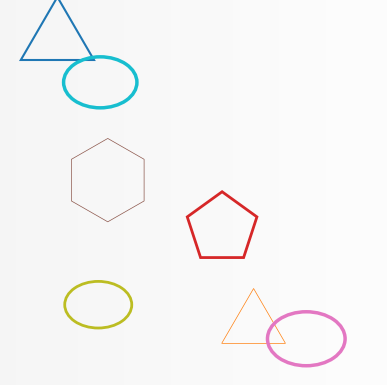[{"shape": "triangle", "thickness": 1.5, "radius": 0.55, "center": [0.148, 0.899]}, {"shape": "triangle", "thickness": 0.5, "radius": 0.48, "center": [0.654, 0.156]}, {"shape": "pentagon", "thickness": 2, "radius": 0.47, "center": [0.573, 0.407]}, {"shape": "hexagon", "thickness": 0.5, "radius": 0.54, "center": [0.278, 0.532]}, {"shape": "oval", "thickness": 2.5, "radius": 0.5, "center": [0.79, 0.12]}, {"shape": "oval", "thickness": 2, "radius": 0.43, "center": [0.254, 0.209]}, {"shape": "oval", "thickness": 2.5, "radius": 0.47, "center": [0.259, 0.786]}]